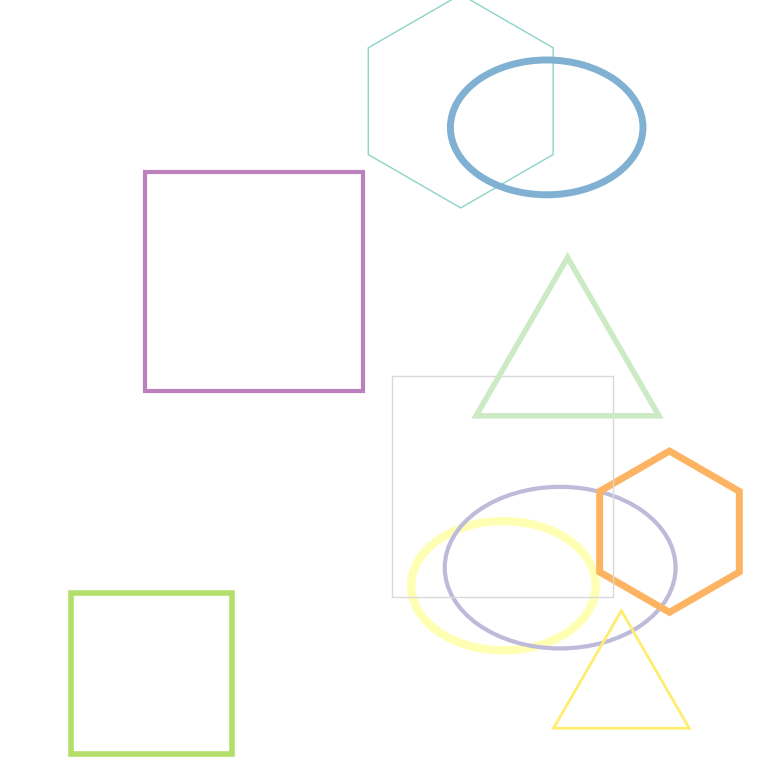[{"shape": "hexagon", "thickness": 0.5, "radius": 0.69, "center": [0.598, 0.869]}, {"shape": "oval", "thickness": 3, "radius": 0.6, "center": [0.654, 0.239]}, {"shape": "oval", "thickness": 1.5, "radius": 0.75, "center": [0.727, 0.263]}, {"shape": "oval", "thickness": 2.5, "radius": 0.63, "center": [0.71, 0.835]}, {"shape": "hexagon", "thickness": 2.5, "radius": 0.52, "center": [0.869, 0.309]}, {"shape": "square", "thickness": 2, "radius": 0.52, "center": [0.197, 0.126]}, {"shape": "square", "thickness": 0.5, "radius": 0.72, "center": [0.653, 0.368]}, {"shape": "square", "thickness": 1.5, "radius": 0.71, "center": [0.33, 0.635]}, {"shape": "triangle", "thickness": 2, "radius": 0.69, "center": [0.737, 0.529]}, {"shape": "triangle", "thickness": 1, "radius": 0.51, "center": [0.807, 0.105]}]